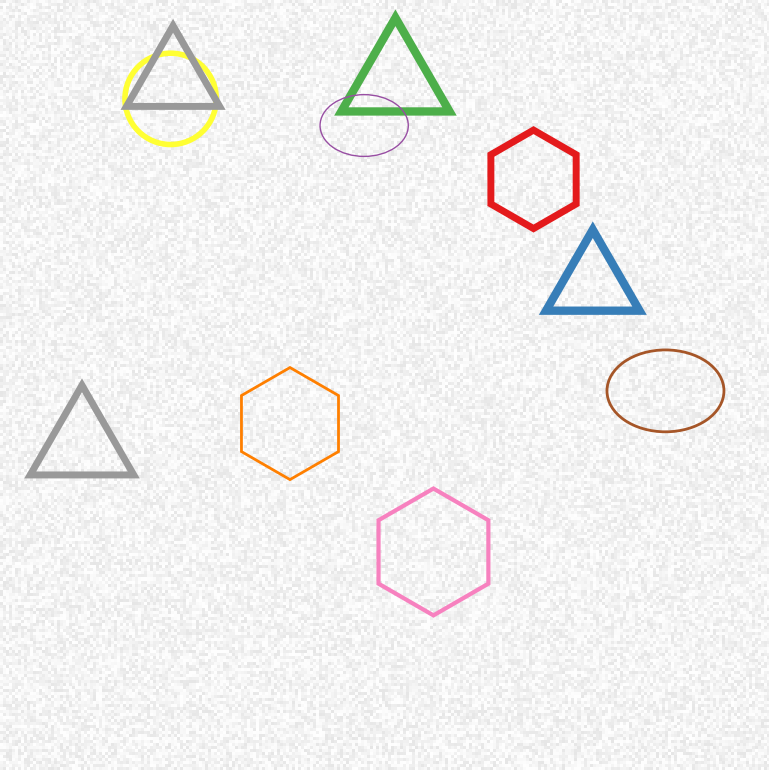[{"shape": "hexagon", "thickness": 2.5, "radius": 0.32, "center": [0.693, 0.767]}, {"shape": "triangle", "thickness": 3, "radius": 0.35, "center": [0.77, 0.632]}, {"shape": "triangle", "thickness": 3, "radius": 0.41, "center": [0.514, 0.896]}, {"shape": "oval", "thickness": 0.5, "radius": 0.29, "center": [0.473, 0.837]}, {"shape": "hexagon", "thickness": 1, "radius": 0.36, "center": [0.377, 0.45]}, {"shape": "circle", "thickness": 2, "radius": 0.3, "center": [0.222, 0.872]}, {"shape": "oval", "thickness": 1, "radius": 0.38, "center": [0.864, 0.492]}, {"shape": "hexagon", "thickness": 1.5, "radius": 0.41, "center": [0.563, 0.283]}, {"shape": "triangle", "thickness": 2.5, "radius": 0.39, "center": [0.106, 0.422]}, {"shape": "triangle", "thickness": 2.5, "radius": 0.35, "center": [0.225, 0.897]}]